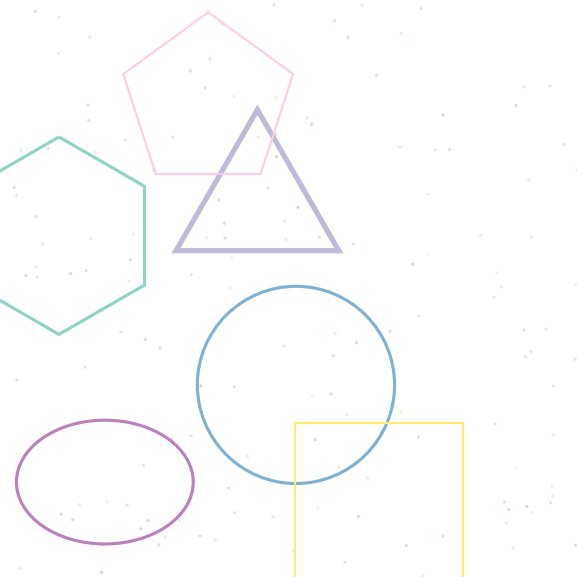[{"shape": "hexagon", "thickness": 1.5, "radius": 0.85, "center": [0.102, 0.591]}, {"shape": "triangle", "thickness": 2.5, "radius": 0.81, "center": [0.446, 0.646]}, {"shape": "circle", "thickness": 1.5, "radius": 0.85, "center": [0.512, 0.333]}, {"shape": "pentagon", "thickness": 1, "radius": 0.77, "center": [0.36, 0.823]}, {"shape": "oval", "thickness": 1.5, "radius": 0.77, "center": [0.182, 0.164]}, {"shape": "square", "thickness": 1, "radius": 0.73, "center": [0.656, 0.121]}]